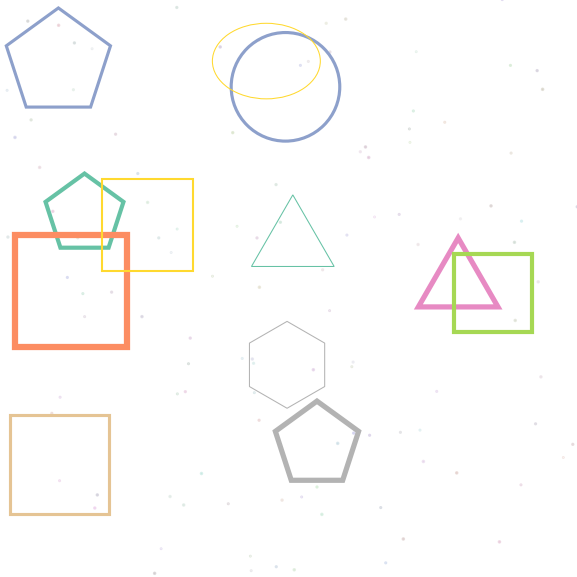[{"shape": "pentagon", "thickness": 2, "radius": 0.35, "center": [0.146, 0.628]}, {"shape": "triangle", "thickness": 0.5, "radius": 0.41, "center": [0.507, 0.579]}, {"shape": "square", "thickness": 3, "radius": 0.48, "center": [0.123, 0.495]}, {"shape": "pentagon", "thickness": 1.5, "radius": 0.47, "center": [0.101, 0.89]}, {"shape": "circle", "thickness": 1.5, "radius": 0.47, "center": [0.494, 0.849]}, {"shape": "triangle", "thickness": 2.5, "radius": 0.4, "center": [0.793, 0.507]}, {"shape": "square", "thickness": 2, "radius": 0.34, "center": [0.854, 0.492]}, {"shape": "square", "thickness": 1, "radius": 0.4, "center": [0.255, 0.609]}, {"shape": "oval", "thickness": 0.5, "radius": 0.47, "center": [0.461, 0.893]}, {"shape": "square", "thickness": 1.5, "radius": 0.43, "center": [0.103, 0.195]}, {"shape": "pentagon", "thickness": 2.5, "radius": 0.38, "center": [0.549, 0.229]}, {"shape": "hexagon", "thickness": 0.5, "radius": 0.38, "center": [0.497, 0.367]}]